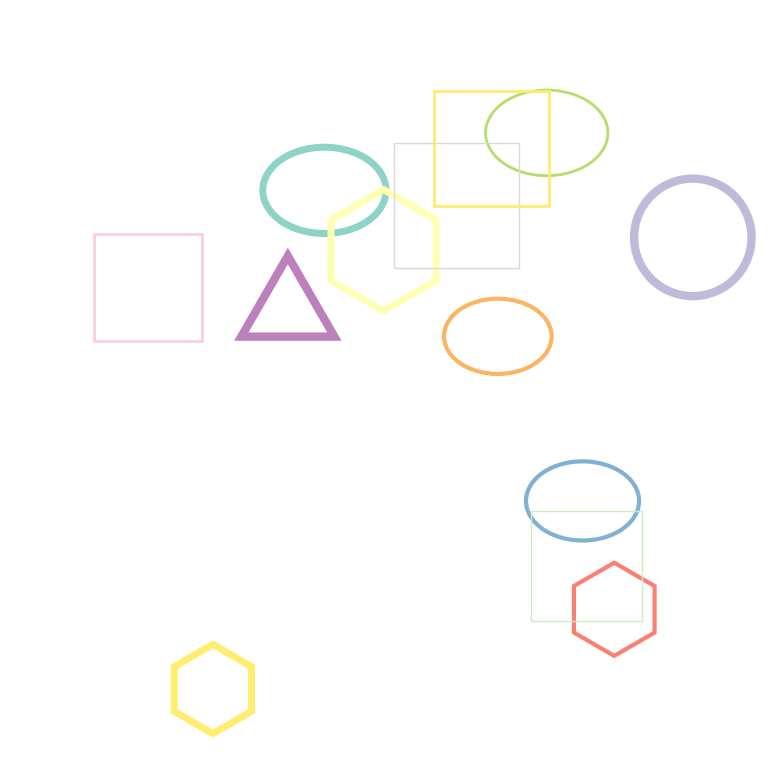[{"shape": "oval", "thickness": 2.5, "radius": 0.4, "center": [0.421, 0.753]}, {"shape": "hexagon", "thickness": 2.5, "radius": 0.39, "center": [0.498, 0.675]}, {"shape": "circle", "thickness": 3, "radius": 0.38, "center": [0.9, 0.692]}, {"shape": "hexagon", "thickness": 1.5, "radius": 0.3, "center": [0.798, 0.209]}, {"shape": "oval", "thickness": 1.5, "radius": 0.37, "center": [0.757, 0.349]}, {"shape": "oval", "thickness": 1.5, "radius": 0.35, "center": [0.647, 0.563]}, {"shape": "oval", "thickness": 1, "radius": 0.4, "center": [0.71, 0.827]}, {"shape": "square", "thickness": 1, "radius": 0.35, "center": [0.192, 0.627]}, {"shape": "square", "thickness": 0.5, "radius": 0.41, "center": [0.593, 0.733]}, {"shape": "triangle", "thickness": 3, "radius": 0.35, "center": [0.374, 0.598]}, {"shape": "square", "thickness": 0.5, "radius": 0.36, "center": [0.762, 0.265]}, {"shape": "hexagon", "thickness": 2.5, "radius": 0.29, "center": [0.276, 0.105]}, {"shape": "square", "thickness": 1, "radius": 0.37, "center": [0.638, 0.807]}]